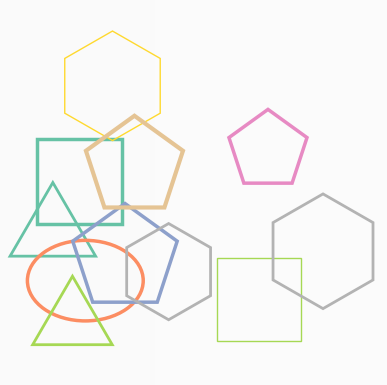[{"shape": "triangle", "thickness": 2, "radius": 0.64, "center": [0.136, 0.398]}, {"shape": "square", "thickness": 2.5, "radius": 0.55, "center": [0.205, 0.528]}, {"shape": "oval", "thickness": 2.5, "radius": 0.75, "center": [0.22, 0.271]}, {"shape": "pentagon", "thickness": 2.5, "radius": 0.71, "center": [0.323, 0.33]}, {"shape": "pentagon", "thickness": 2.5, "radius": 0.53, "center": [0.692, 0.61]}, {"shape": "square", "thickness": 1, "radius": 0.54, "center": [0.668, 0.222]}, {"shape": "triangle", "thickness": 2, "radius": 0.59, "center": [0.187, 0.164]}, {"shape": "hexagon", "thickness": 1, "radius": 0.71, "center": [0.29, 0.777]}, {"shape": "pentagon", "thickness": 3, "radius": 0.66, "center": [0.347, 0.568]}, {"shape": "hexagon", "thickness": 2, "radius": 0.62, "center": [0.435, 0.294]}, {"shape": "hexagon", "thickness": 2, "radius": 0.74, "center": [0.834, 0.347]}]